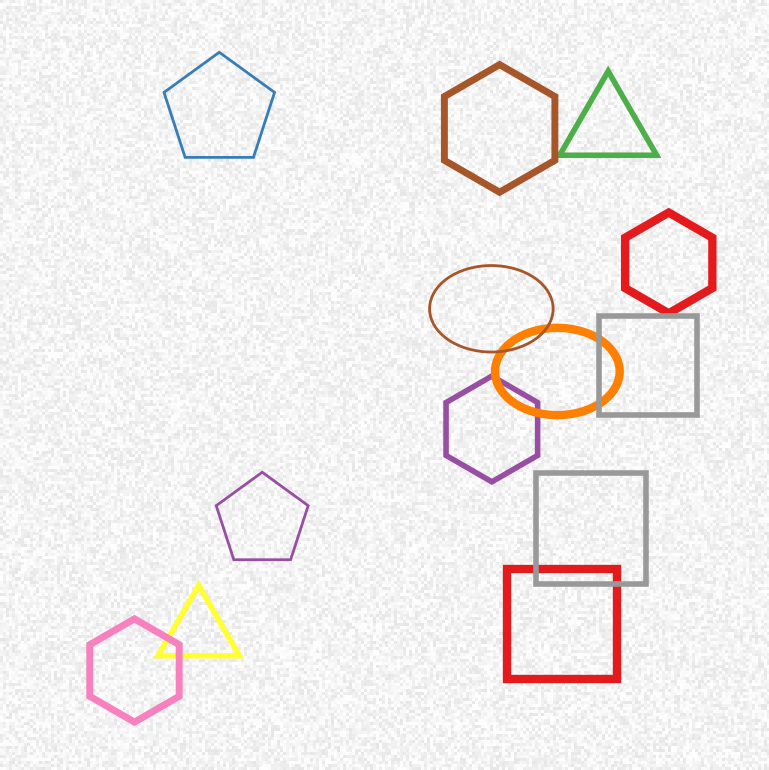[{"shape": "hexagon", "thickness": 3, "radius": 0.33, "center": [0.868, 0.659]}, {"shape": "square", "thickness": 3, "radius": 0.36, "center": [0.73, 0.19]}, {"shape": "pentagon", "thickness": 1, "radius": 0.38, "center": [0.285, 0.857]}, {"shape": "triangle", "thickness": 2, "radius": 0.36, "center": [0.79, 0.835]}, {"shape": "pentagon", "thickness": 1, "radius": 0.31, "center": [0.341, 0.324]}, {"shape": "hexagon", "thickness": 2, "radius": 0.34, "center": [0.639, 0.443]}, {"shape": "oval", "thickness": 3, "radius": 0.4, "center": [0.724, 0.518]}, {"shape": "triangle", "thickness": 2, "radius": 0.3, "center": [0.258, 0.179]}, {"shape": "hexagon", "thickness": 2.5, "radius": 0.41, "center": [0.649, 0.833]}, {"shape": "oval", "thickness": 1, "radius": 0.4, "center": [0.638, 0.599]}, {"shape": "hexagon", "thickness": 2.5, "radius": 0.34, "center": [0.175, 0.129]}, {"shape": "square", "thickness": 2, "radius": 0.36, "center": [0.768, 0.314]}, {"shape": "square", "thickness": 2, "radius": 0.32, "center": [0.841, 0.525]}]